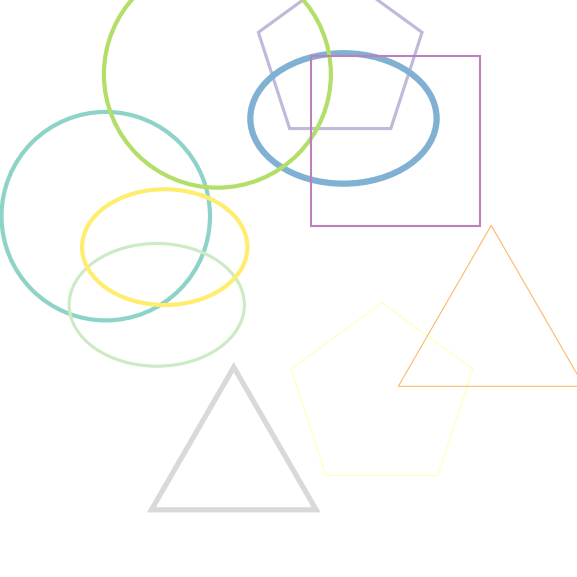[{"shape": "circle", "thickness": 2, "radius": 0.9, "center": [0.183, 0.625]}, {"shape": "pentagon", "thickness": 0.5, "radius": 0.83, "center": [0.661, 0.309]}, {"shape": "pentagon", "thickness": 1.5, "radius": 0.75, "center": [0.589, 0.897]}, {"shape": "oval", "thickness": 3, "radius": 0.81, "center": [0.595, 0.794]}, {"shape": "triangle", "thickness": 0.5, "radius": 0.93, "center": [0.851, 0.423]}, {"shape": "circle", "thickness": 2, "radius": 0.98, "center": [0.376, 0.871]}, {"shape": "triangle", "thickness": 2.5, "radius": 0.82, "center": [0.405, 0.199]}, {"shape": "square", "thickness": 1, "radius": 0.73, "center": [0.685, 0.755]}, {"shape": "oval", "thickness": 1.5, "radius": 0.76, "center": [0.271, 0.471]}, {"shape": "oval", "thickness": 2, "radius": 0.72, "center": [0.285, 0.571]}]